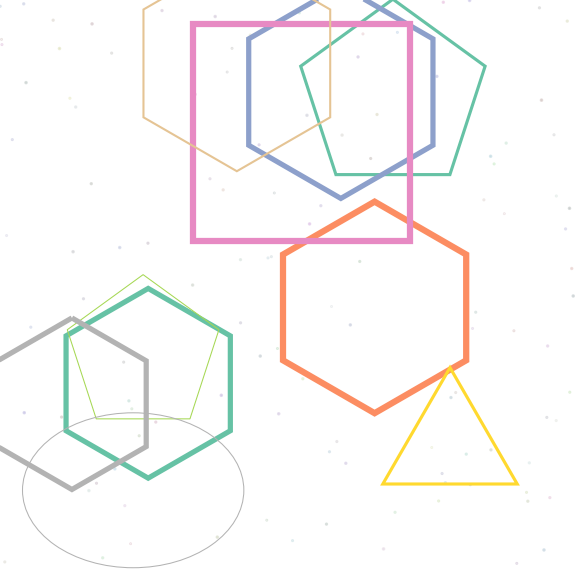[{"shape": "pentagon", "thickness": 1.5, "radius": 0.84, "center": [0.68, 0.833]}, {"shape": "hexagon", "thickness": 2.5, "radius": 0.82, "center": [0.257, 0.335]}, {"shape": "hexagon", "thickness": 3, "radius": 0.92, "center": [0.649, 0.467]}, {"shape": "hexagon", "thickness": 2.5, "radius": 0.92, "center": [0.59, 0.84]}, {"shape": "square", "thickness": 3, "radius": 0.94, "center": [0.522, 0.769]}, {"shape": "pentagon", "thickness": 0.5, "radius": 0.69, "center": [0.248, 0.386]}, {"shape": "triangle", "thickness": 1.5, "radius": 0.67, "center": [0.779, 0.228]}, {"shape": "hexagon", "thickness": 1, "radius": 0.93, "center": [0.41, 0.889]}, {"shape": "oval", "thickness": 0.5, "radius": 0.96, "center": [0.231, 0.15]}, {"shape": "hexagon", "thickness": 2.5, "radius": 0.74, "center": [0.125, 0.3]}]